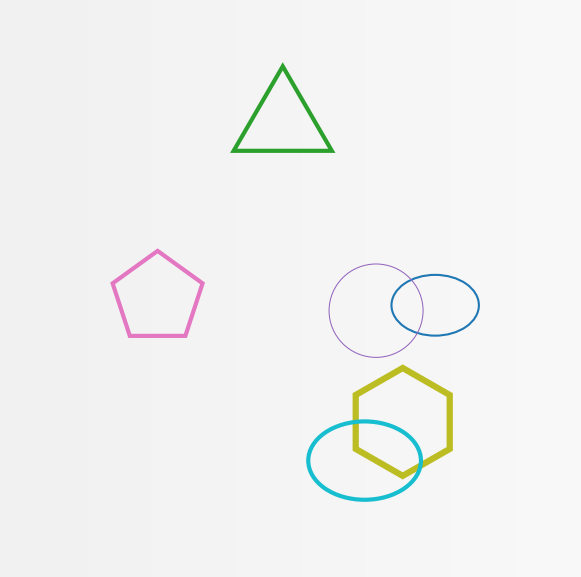[{"shape": "oval", "thickness": 1, "radius": 0.38, "center": [0.749, 0.471]}, {"shape": "triangle", "thickness": 2, "radius": 0.49, "center": [0.486, 0.787]}, {"shape": "circle", "thickness": 0.5, "radius": 0.4, "center": [0.647, 0.461]}, {"shape": "pentagon", "thickness": 2, "radius": 0.41, "center": [0.271, 0.483]}, {"shape": "hexagon", "thickness": 3, "radius": 0.47, "center": [0.693, 0.268]}, {"shape": "oval", "thickness": 2, "radius": 0.48, "center": [0.627, 0.202]}]